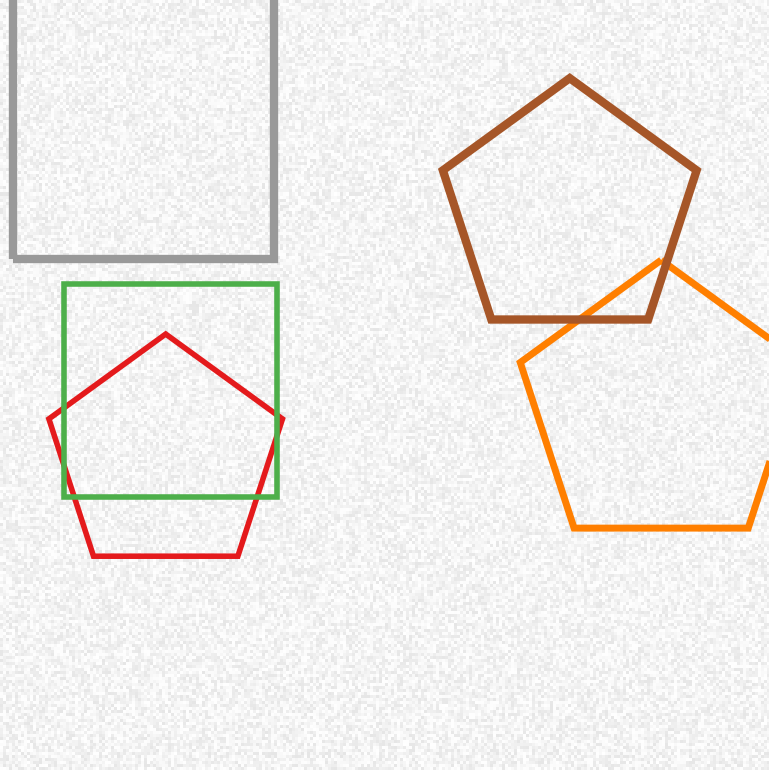[{"shape": "pentagon", "thickness": 2, "radius": 0.8, "center": [0.215, 0.407]}, {"shape": "square", "thickness": 2, "radius": 0.69, "center": [0.222, 0.493]}, {"shape": "pentagon", "thickness": 2.5, "radius": 0.96, "center": [0.859, 0.47]}, {"shape": "pentagon", "thickness": 3, "radius": 0.87, "center": [0.74, 0.725]}, {"shape": "square", "thickness": 3, "radius": 0.85, "center": [0.187, 0.833]}]